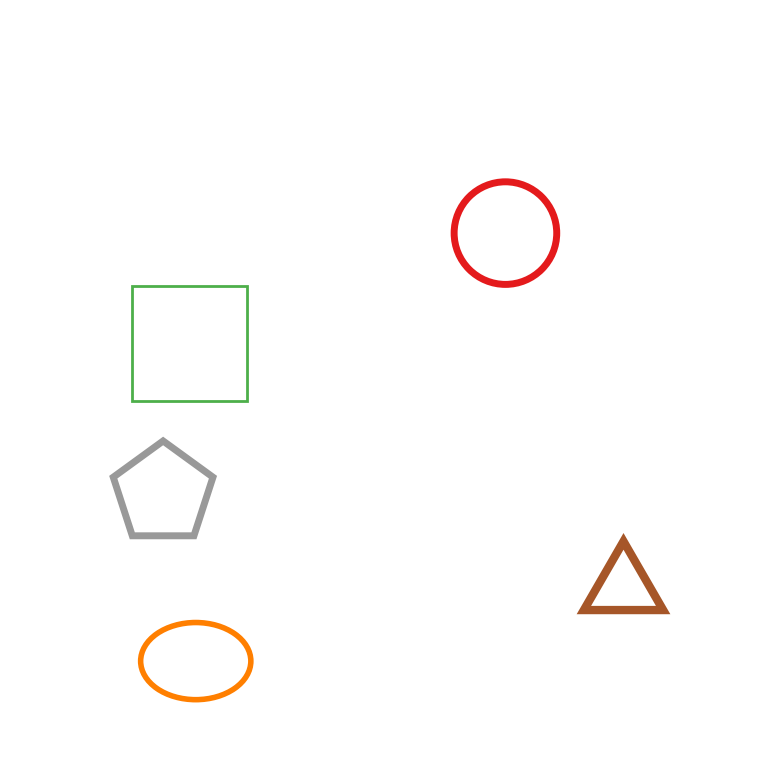[{"shape": "circle", "thickness": 2.5, "radius": 0.33, "center": [0.656, 0.697]}, {"shape": "square", "thickness": 1, "radius": 0.37, "center": [0.246, 0.554]}, {"shape": "oval", "thickness": 2, "radius": 0.36, "center": [0.254, 0.141]}, {"shape": "triangle", "thickness": 3, "radius": 0.3, "center": [0.81, 0.237]}, {"shape": "pentagon", "thickness": 2.5, "radius": 0.34, "center": [0.212, 0.359]}]